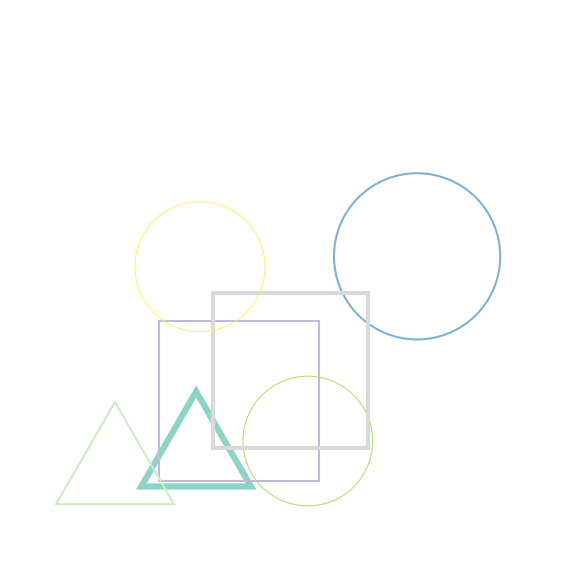[{"shape": "triangle", "thickness": 3, "radius": 0.55, "center": [0.34, 0.212]}, {"shape": "square", "thickness": 1, "radius": 0.69, "center": [0.414, 0.304]}, {"shape": "circle", "thickness": 1, "radius": 0.72, "center": [0.722, 0.555]}, {"shape": "circle", "thickness": 0.5, "radius": 0.56, "center": [0.533, 0.235]}, {"shape": "square", "thickness": 2, "radius": 0.67, "center": [0.503, 0.358]}, {"shape": "triangle", "thickness": 1, "radius": 0.59, "center": [0.199, 0.185]}, {"shape": "circle", "thickness": 0.5, "radius": 0.56, "center": [0.346, 0.537]}]